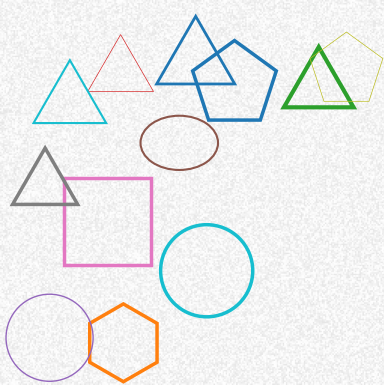[{"shape": "triangle", "thickness": 2, "radius": 0.59, "center": [0.508, 0.84]}, {"shape": "pentagon", "thickness": 2.5, "radius": 0.57, "center": [0.609, 0.781]}, {"shape": "hexagon", "thickness": 2.5, "radius": 0.5, "center": [0.32, 0.11]}, {"shape": "triangle", "thickness": 3, "radius": 0.52, "center": [0.828, 0.773]}, {"shape": "triangle", "thickness": 0.5, "radius": 0.49, "center": [0.313, 0.812]}, {"shape": "circle", "thickness": 1, "radius": 0.57, "center": [0.129, 0.123]}, {"shape": "oval", "thickness": 1.5, "radius": 0.5, "center": [0.466, 0.629]}, {"shape": "square", "thickness": 2.5, "radius": 0.56, "center": [0.278, 0.426]}, {"shape": "triangle", "thickness": 2.5, "radius": 0.49, "center": [0.117, 0.518]}, {"shape": "pentagon", "thickness": 0.5, "radius": 0.5, "center": [0.9, 0.817]}, {"shape": "circle", "thickness": 2.5, "radius": 0.6, "center": [0.537, 0.297]}, {"shape": "triangle", "thickness": 1.5, "radius": 0.54, "center": [0.181, 0.735]}]